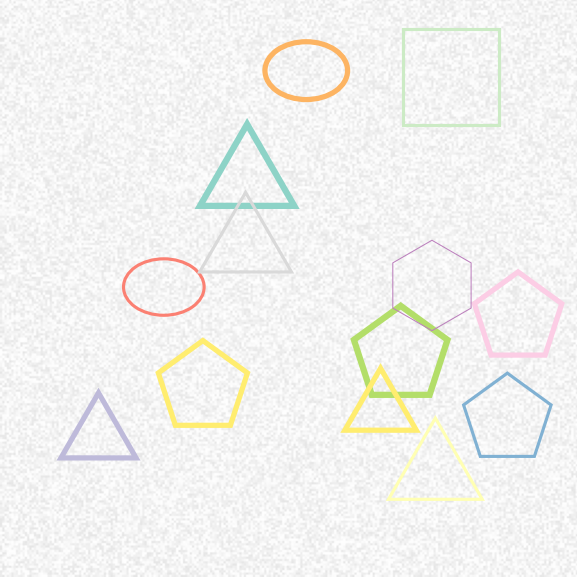[{"shape": "triangle", "thickness": 3, "radius": 0.47, "center": [0.428, 0.69]}, {"shape": "triangle", "thickness": 1.5, "radius": 0.47, "center": [0.754, 0.181]}, {"shape": "triangle", "thickness": 2.5, "radius": 0.38, "center": [0.171, 0.244]}, {"shape": "oval", "thickness": 1.5, "radius": 0.35, "center": [0.284, 0.502]}, {"shape": "pentagon", "thickness": 1.5, "radius": 0.4, "center": [0.879, 0.273]}, {"shape": "oval", "thickness": 2.5, "radius": 0.36, "center": [0.53, 0.877]}, {"shape": "pentagon", "thickness": 3, "radius": 0.43, "center": [0.694, 0.384]}, {"shape": "pentagon", "thickness": 2.5, "radius": 0.4, "center": [0.897, 0.449]}, {"shape": "triangle", "thickness": 1.5, "radius": 0.46, "center": [0.425, 0.574]}, {"shape": "hexagon", "thickness": 0.5, "radius": 0.39, "center": [0.748, 0.505]}, {"shape": "square", "thickness": 1.5, "radius": 0.41, "center": [0.781, 0.866]}, {"shape": "triangle", "thickness": 2.5, "radius": 0.36, "center": [0.659, 0.29]}, {"shape": "pentagon", "thickness": 2.5, "radius": 0.41, "center": [0.351, 0.328]}]